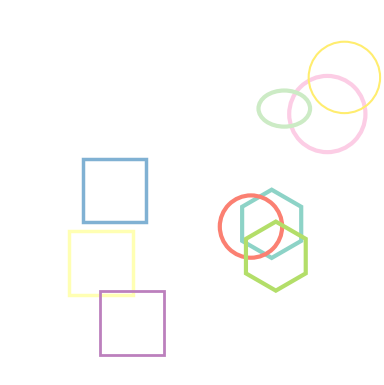[{"shape": "hexagon", "thickness": 3, "radius": 0.44, "center": [0.706, 0.419]}, {"shape": "square", "thickness": 2.5, "radius": 0.42, "center": [0.262, 0.317]}, {"shape": "circle", "thickness": 3, "radius": 0.4, "center": [0.652, 0.412]}, {"shape": "square", "thickness": 2.5, "radius": 0.41, "center": [0.297, 0.505]}, {"shape": "hexagon", "thickness": 3, "radius": 0.45, "center": [0.716, 0.335]}, {"shape": "circle", "thickness": 3, "radius": 0.5, "center": [0.85, 0.704]}, {"shape": "square", "thickness": 2, "radius": 0.42, "center": [0.343, 0.162]}, {"shape": "oval", "thickness": 3, "radius": 0.33, "center": [0.738, 0.718]}, {"shape": "circle", "thickness": 1.5, "radius": 0.46, "center": [0.894, 0.799]}]